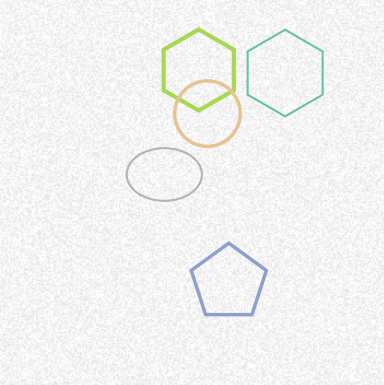[{"shape": "hexagon", "thickness": 1.5, "radius": 0.56, "center": [0.741, 0.81]}, {"shape": "pentagon", "thickness": 2.5, "radius": 0.51, "center": [0.594, 0.266]}, {"shape": "hexagon", "thickness": 3, "radius": 0.53, "center": [0.516, 0.818]}, {"shape": "circle", "thickness": 2.5, "radius": 0.43, "center": [0.539, 0.705]}, {"shape": "oval", "thickness": 1.5, "radius": 0.49, "center": [0.427, 0.547]}]